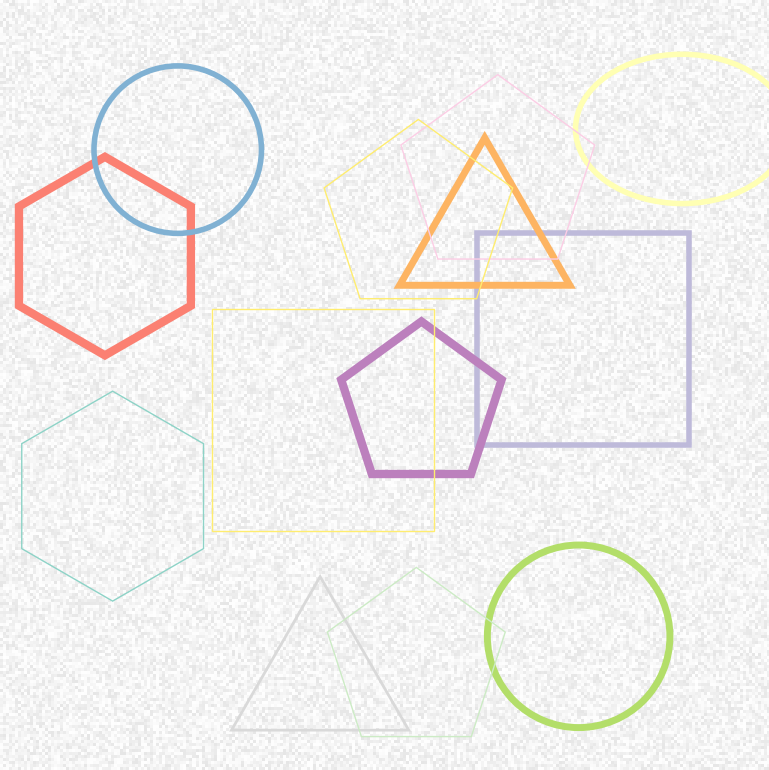[{"shape": "hexagon", "thickness": 0.5, "radius": 0.68, "center": [0.146, 0.356]}, {"shape": "oval", "thickness": 2, "radius": 0.69, "center": [0.886, 0.833]}, {"shape": "square", "thickness": 2, "radius": 0.69, "center": [0.757, 0.56]}, {"shape": "hexagon", "thickness": 3, "radius": 0.64, "center": [0.136, 0.667]}, {"shape": "circle", "thickness": 2, "radius": 0.54, "center": [0.231, 0.806]}, {"shape": "triangle", "thickness": 2.5, "radius": 0.64, "center": [0.629, 0.693]}, {"shape": "circle", "thickness": 2.5, "radius": 0.59, "center": [0.751, 0.174]}, {"shape": "pentagon", "thickness": 0.5, "radius": 0.66, "center": [0.646, 0.771]}, {"shape": "triangle", "thickness": 1, "radius": 0.66, "center": [0.416, 0.118]}, {"shape": "pentagon", "thickness": 3, "radius": 0.55, "center": [0.547, 0.473]}, {"shape": "pentagon", "thickness": 0.5, "radius": 0.61, "center": [0.541, 0.142]}, {"shape": "pentagon", "thickness": 0.5, "radius": 0.64, "center": [0.543, 0.716]}, {"shape": "square", "thickness": 0.5, "radius": 0.72, "center": [0.419, 0.455]}]